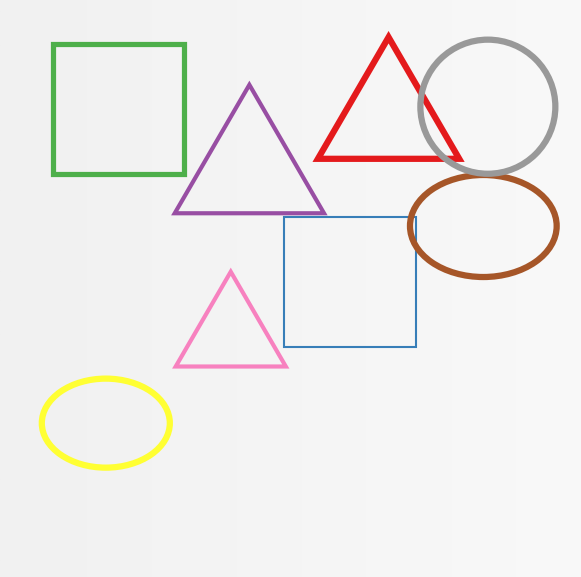[{"shape": "triangle", "thickness": 3, "radius": 0.7, "center": [0.669, 0.794]}, {"shape": "square", "thickness": 1, "radius": 0.57, "center": [0.602, 0.511]}, {"shape": "square", "thickness": 2.5, "radius": 0.56, "center": [0.204, 0.811]}, {"shape": "triangle", "thickness": 2, "radius": 0.74, "center": [0.429, 0.704]}, {"shape": "oval", "thickness": 3, "radius": 0.55, "center": [0.182, 0.266]}, {"shape": "oval", "thickness": 3, "radius": 0.63, "center": [0.832, 0.608]}, {"shape": "triangle", "thickness": 2, "radius": 0.55, "center": [0.397, 0.419]}, {"shape": "circle", "thickness": 3, "radius": 0.58, "center": [0.839, 0.814]}]